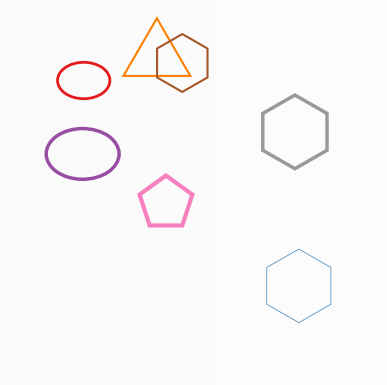[{"shape": "oval", "thickness": 2, "radius": 0.34, "center": [0.216, 0.791]}, {"shape": "hexagon", "thickness": 0.5, "radius": 0.48, "center": [0.771, 0.258]}, {"shape": "oval", "thickness": 2.5, "radius": 0.47, "center": [0.213, 0.6]}, {"shape": "triangle", "thickness": 1.5, "radius": 0.5, "center": [0.405, 0.853]}, {"shape": "hexagon", "thickness": 1.5, "radius": 0.38, "center": [0.47, 0.836]}, {"shape": "pentagon", "thickness": 3, "radius": 0.36, "center": [0.428, 0.472]}, {"shape": "hexagon", "thickness": 2.5, "radius": 0.48, "center": [0.761, 0.658]}]